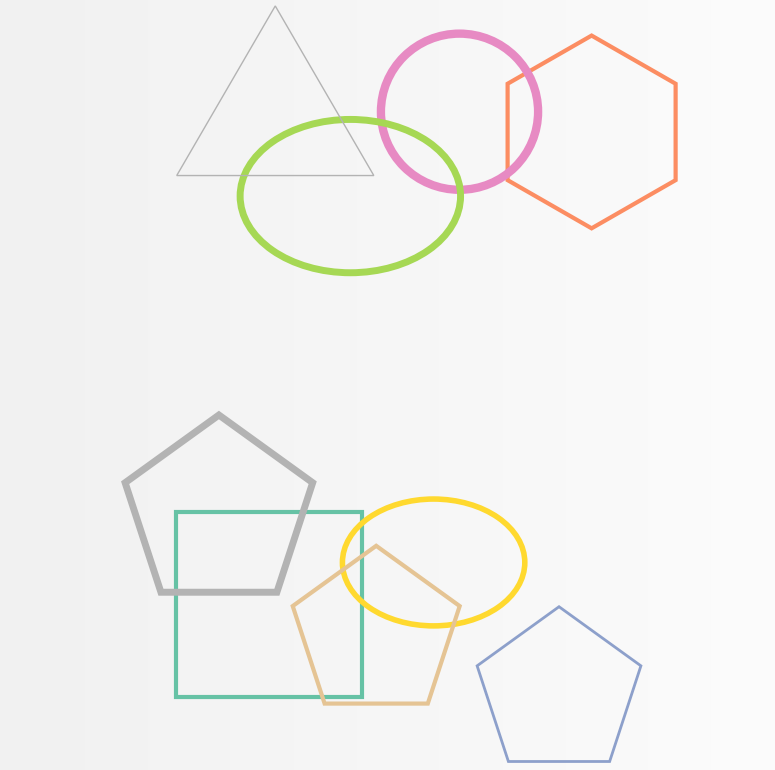[{"shape": "square", "thickness": 1.5, "radius": 0.6, "center": [0.347, 0.215]}, {"shape": "hexagon", "thickness": 1.5, "radius": 0.63, "center": [0.763, 0.829]}, {"shape": "pentagon", "thickness": 1, "radius": 0.56, "center": [0.721, 0.101]}, {"shape": "circle", "thickness": 3, "radius": 0.51, "center": [0.593, 0.855]}, {"shape": "oval", "thickness": 2.5, "radius": 0.71, "center": [0.452, 0.745]}, {"shape": "oval", "thickness": 2, "radius": 0.59, "center": [0.56, 0.27]}, {"shape": "pentagon", "thickness": 1.5, "radius": 0.57, "center": [0.485, 0.178]}, {"shape": "pentagon", "thickness": 2.5, "radius": 0.64, "center": [0.282, 0.334]}, {"shape": "triangle", "thickness": 0.5, "radius": 0.73, "center": [0.355, 0.845]}]